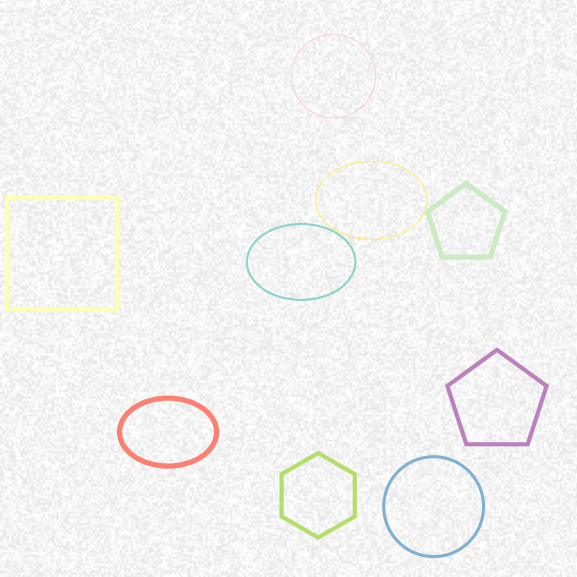[{"shape": "oval", "thickness": 1, "radius": 0.47, "center": [0.521, 0.546]}, {"shape": "square", "thickness": 2, "radius": 0.48, "center": [0.107, 0.56]}, {"shape": "oval", "thickness": 2.5, "radius": 0.42, "center": [0.291, 0.251]}, {"shape": "circle", "thickness": 1.5, "radius": 0.43, "center": [0.751, 0.122]}, {"shape": "hexagon", "thickness": 2, "radius": 0.37, "center": [0.551, 0.141]}, {"shape": "circle", "thickness": 0.5, "radius": 0.36, "center": [0.578, 0.867]}, {"shape": "pentagon", "thickness": 2, "radius": 0.45, "center": [0.861, 0.303]}, {"shape": "pentagon", "thickness": 2.5, "radius": 0.35, "center": [0.807, 0.611]}, {"shape": "oval", "thickness": 0.5, "radius": 0.48, "center": [0.643, 0.652]}]